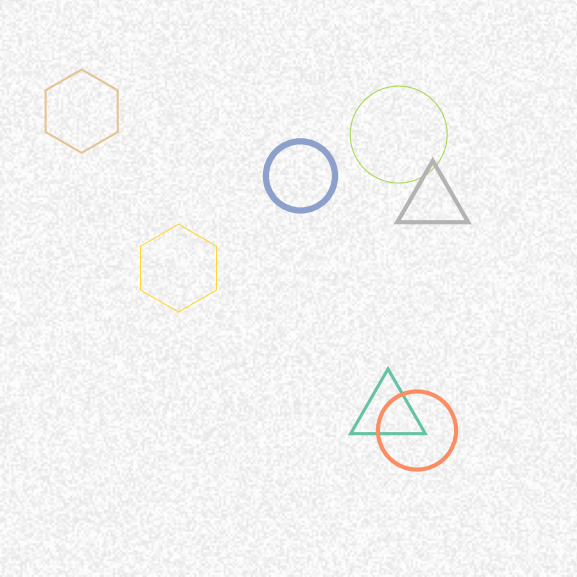[{"shape": "triangle", "thickness": 1.5, "radius": 0.37, "center": [0.672, 0.286]}, {"shape": "circle", "thickness": 2, "radius": 0.34, "center": [0.722, 0.254]}, {"shape": "circle", "thickness": 3, "radius": 0.3, "center": [0.52, 0.695]}, {"shape": "circle", "thickness": 0.5, "radius": 0.42, "center": [0.69, 0.766]}, {"shape": "hexagon", "thickness": 0.5, "radius": 0.38, "center": [0.309, 0.535]}, {"shape": "hexagon", "thickness": 1, "radius": 0.36, "center": [0.141, 0.807]}, {"shape": "triangle", "thickness": 2, "radius": 0.35, "center": [0.749, 0.65]}]